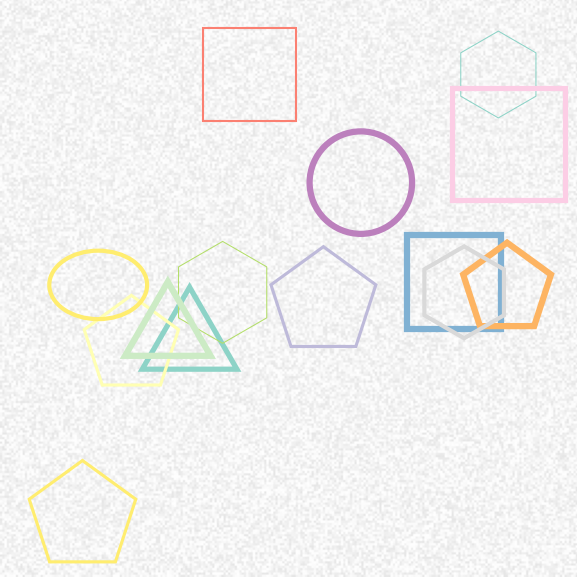[{"shape": "hexagon", "thickness": 0.5, "radius": 0.38, "center": [0.863, 0.87]}, {"shape": "triangle", "thickness": 2.5, "radius": 0.47, "center": [0.328, 0.407]}, {"shape": "pentagon", "thickness": 1.5, "radius": 0.43, "center": [0.227, 0.402]}, {"shape": "pentagon", "thickness": 1.5, "radius": 0.48, "center": [0.56, 0.476]}, {"shape": "square", "thickness": 1, "radius": 0.4, "center": [0.432, 0.871]}, {"shape": "square", "thickness": 3, "radius": 0.41, "center": [0.786, 0.51]}, {"shape": "pentagon", "thickness": 3, "radius": 0.4, "center": [0.878, 0.499]}, {"shape": "hexagon", "thickness": 0.5, "radius": 0.44, "center": [0.386, 0.493]}, {"shape": "square", "thickness": 2.5, "radius": 0.49, "center": [0.88, 0.75]}, {"shape": "hexagon", "thickness": 2, "radius": 0.4, "center": [0.804, 0.493]}, {"shape": "circle", "thickness": 3, "radius": 0.44, "center": [0.625, 0.683]}, {"shape": "triangle", "thickness": 3, "radius": 0.43, "center": [0.291, 0.426]}, {"shape": "oval", "thickness": 2, "radius": 0.42, "center": [0.17, 0.506]}, {"shape": "pentagon", "thickness": 1.5, "radius": 0.48, "center": [0.143, 0.105]}]